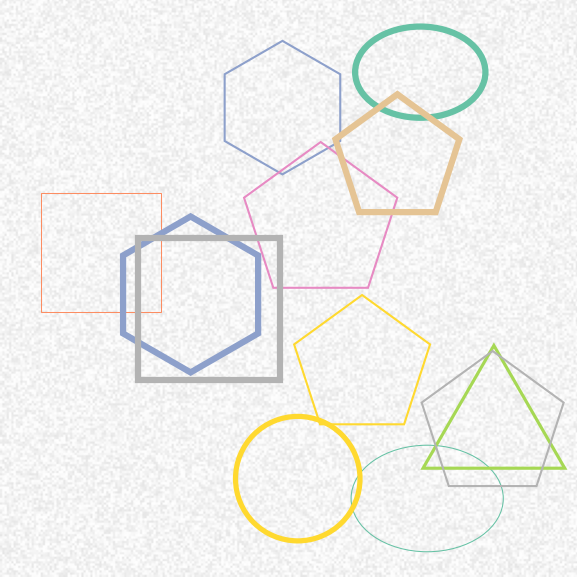[{"shape": "oval", "thickness": 0.5, "radius": 0.66, "center": [0.74, 0.136]}, {"shape": "oval", "thickness": 3, "radius": 0.56, "center": [0.728, 0.874]}, {"shape": "square", "thickness": 0.5, "radius": 0.52, "center": [0.175, 0.561]}, {"shape": "hexagon", "thickness": 1, "radius": 0.58, "center": [0.489, 0.813]}, {"shape": "hexagon", "thickness": 3, "radius": 0.68, "center": [0.33, 0.489]}, {"shape": "pentagon", "thickness": 1, "radius": 0.7, "center": [0.555, 0.614]}, {"shape": "triangle", "thickness": 1.5, "radius": 0.71, "center": [0.855, 0.259]}, {"shape": "pentagon", "thickness": 1, "radius": 0.62, "center": [0.627, 0.365]}, {"shape": "circle", "thickness": 2.5, "radius": 0.54, "center": [0.516, 0.17]}, {"shape": "pentagon", "thickness": 3, "radius": 0.56, "center": [0.688, 0.723]}, {"shape": "pentagon", "thickness": 1, "radius": 0.65, "center": [0.853, 0.262]}, {"shape": "square", "thickness": 3, "radius": 0.62, "center": [0.363, 0.464]}]